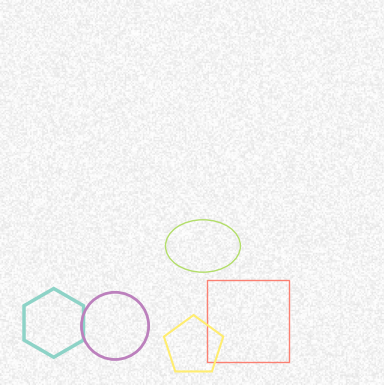[{"shape": "hexagon", "thickness": 2.5, "radius": 0.45, "center": [0.14, 0.161]}, {"shape": "square", "thickness": 1, "radius": 0.53, "center": [0.645, 0.166]}, {"shape": "oval", "thickness": 1, "radius": 0.49, "center": [0.527, 0.361]}, {"shape": "circle", "thickness": 2, "radius": 0.44, "center": [0.299, 0.154]}, {"shape": "pentagon", "thickness": 1.5, "radius": 0.41, "center": [0.503, 0.101]}]